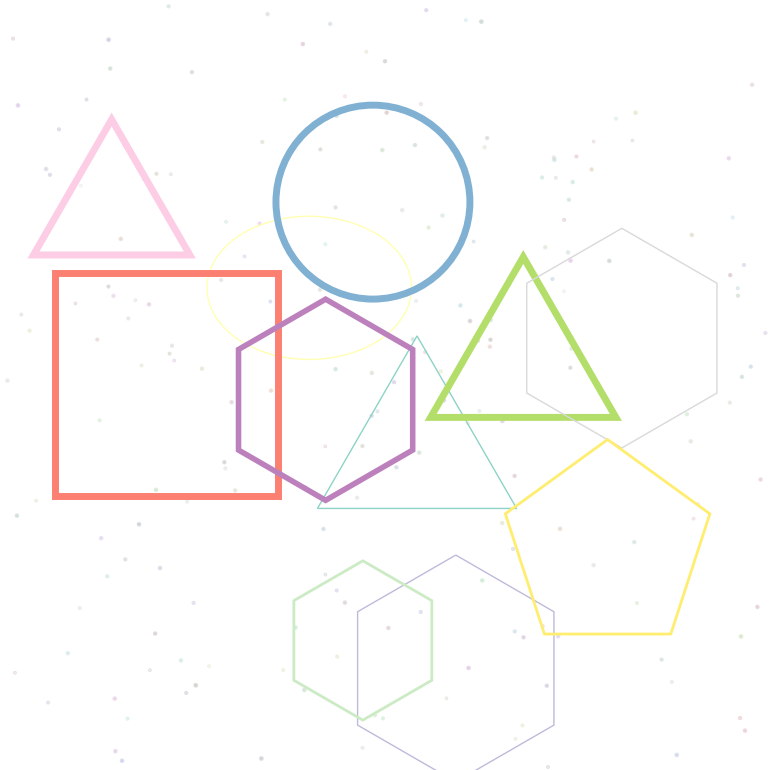[{"shape": "triangle", "thickness": 0.5, "radius": 0.75, "center": [0.542, 0.414]}, {"shape": "oval", "thickness": 0.5, "radius": 0.66, "center": [0.402, 0.626]}, {"shape": "hexagon", "thickness": 0.5, "radius": 0.74, "center": [0.592, 0.132]}, {"shape": "square", "thickness": 2.5, "radius": 0.72, "center": [0.216, 0.501]}, {"shape": "circle", "thickness": 2.5, "radius": 0.63, "center": [0.484, 0.738]}, {"shape": "triangle", "thickness": 2.5, "radius": 0.69, "center": [0.68, 0.527]}, {"shape": "triangle", "thickness": 2.5, "radius": 0.59, "center": [0.145, 0.727]}, {"shape": "hexagon", "thickness": 0.5, "radius": 0.71, "center": [0.808, 0.561]}, {"shape": "hexagon", "thickness": 2, "radius": 0.65, "center": [0.423, 0.481]}, {"shape": "hexagon", "thickness": 1, "radius": 0.52, "center": [0.471, 0.168]}, {"shape": "pentagon", "thickness": 1, "radius": 0.7, "center": [0.789, 0.29]}]